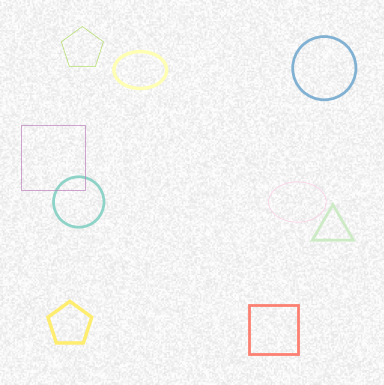[{"shape": "circle", "thickness": 2, "radius": 0.33, "center": [0.205, 0.475]}, {"shape": "oval", "thickness": 2.5, "radius": 0.34, "center": [0.364, 0.818]}, {"shape": "square", "thickness": 2, "radius": 0.32, "center": [0.71, 0.143]}, {"shape": "circle", "thickness": 2, "radius": 0.41, "center": [0.842, 0.823]}, {"shape": "pentagon", "thickness": 0.5, "radius": 0.29, "center": [0.214, 0.874]}, {"shape": "oval", "thickness": 0.5, "radius": 0.37, "center": [0.772, 0.475]}, {"shape": "square", "thickness": 0.5, "radius": 0.42, "center": [0.137, 0.591]}, {"shape": "triangle", "thickness": 2, "radius": 0.31, "center": [0.865, 0.407]}, {"shape": "pentagon", "thickness": 2.5, "radius": 0.3, "center": [0.181, 0.158]}]